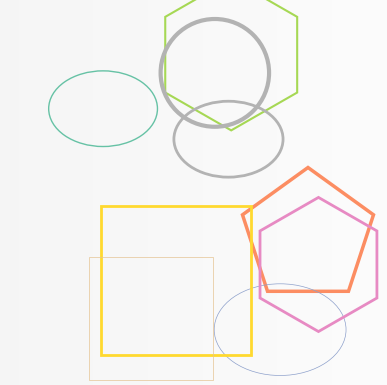[{"shape": "oval", "thickness": 1, "radius": 0.7, "center": [0.266, 0.718]}, {"shape": "pentagon", "thickness": 2.5, "radius": 0.89, "center": [0.795, 0.387]}, {"shape": "oval", "thickness": 0.5, "radius": 0.85, "center": [0.723, 0.144]}, {"shape": "hexagon", "thickness": 2, "radius": 0.87, "center": [0.822, 0.313]}, {"shape": "hexagon", "thickness": 1.5, "radius": 0.98, "center": [0.597, 0.858]}, {"shape": "square", "thickness": 2, "radius": 0.97, "center": [0.454, 0.271]}, {"shape": "square", "thickness": 0.5, "radius": 0.8, "center": [0.389, 0.173]}, {"shape": "circle", "thickness": 3, "radius": 0.7, "center": [0.554, 0.811]}, {"shape": "oval", "thickness": 2, "radius": 0.7, "center": [0.59, 0.638]}]